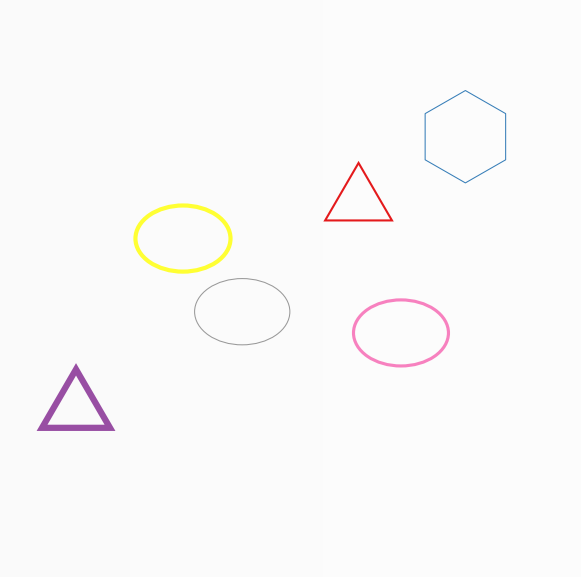[{"shape": "triangle", "thickness": 1, "radius": 0.33, "center": [0.617, 0.651]}, {"shape": "hexagon", "thickness": 0.5, "radius": 0.4, "center": [0.801, 0.762]}, {"shape": "triangle", "thickness": 3, "radius": 0.34, "center": [0.131, 0.292]}, {"shape": "oval", "thickness": 2, "radius": 0.41, "center": [0.315, 0.586]}, {"shape": "oval", "thickness": 1.5, "radius": 0.41, "center": [0.69, 0.423]}, {"shape": "oval", "thickness": 0.5, "radius": 0.41, "center": [0.417, 0.459]}]